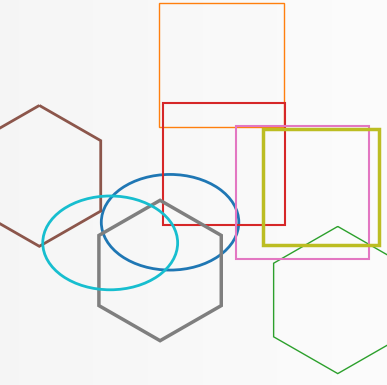[{"shape": "oval", "thickness": 2, "radius": 0.89, "center": [0.439, 0.423]}, {"shape": "square", "thickness": 1, "radius": 0.81, "center": [0.571, 0.831]}, {"shape": "hexagon", "thickness": 1, "radius": 0.96, "center": [0.872, 0.221]}, {"shape": "square", "thickness": 1.5, "radius": 0.79, "center": [0.579, 0.574]}, {"shape": "hexagon", "thickness": 2, "radius": 0.91, "center": [0.102, 0.543]}, {"shape": "square", "thickness": 1.5, "radius": 0.86, "center": [0.78, 0.5]}, {"shape": "hexagon", "thickness": 2.5, "radius": 0.91, "center": [0.413, 0.297]}, {"shape": "square", "thickness": 2.5, "radius": 0.75, "center": [0.828, 0.515]}, {"shape": "oval", "thickness": 2, "radius": 0.87, "center": [0.284, 0.369]}]